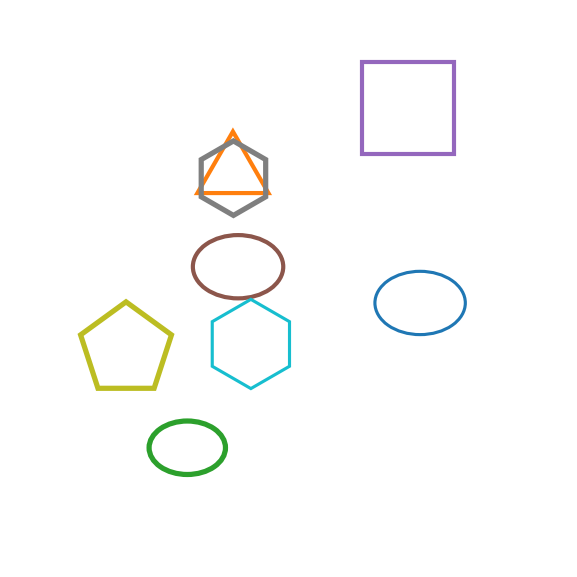[{"shape": "oval", "thickness": 1.5, "radius": 0.39, "center": [0.727, 0.475]}, {"shape": "triangle", "thickness": 2, "radius": 0.35, "center": [0.403, 0.7]}, {"shape": "oval", "thickness": 2.5, "radius": 0.33, "center": [0.324, 0.224]}, {"shape": "square", "thickness": 2, "radius": 0.4, "center": [0.707, 0.812]}, {"shape": "oval", "thickness": 2, "radius": 0.39, "center": [0.412, 0.537]}, {"shape": "hexagon", "thickness": 2.5, "radius": 0.32, "center": [0.404, 0.691]}, {"shape": "pentagon", "thickness": 2.5, "radius": 0.41, "center": [0.218, 0.394]}, {"shape": "hexagon", "thickness": 1.5, "radius": 0.39, "center": [0.434, 0.404]}]